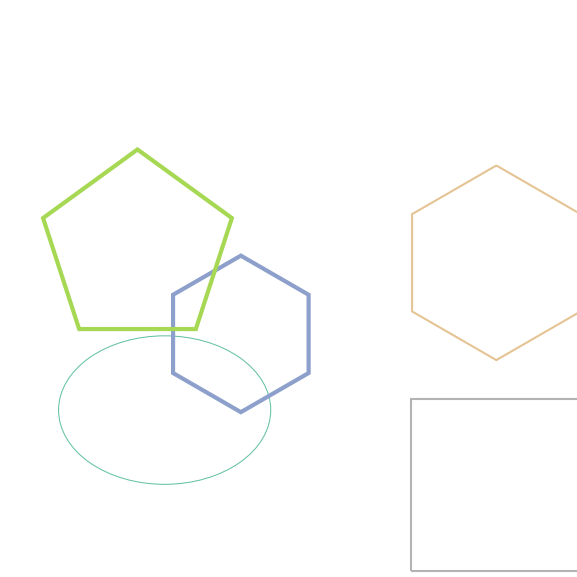[{"shape": "oval", "thickness": 0.5, "radius": 0.92, "center": [0.285, 0.289]}, {"shape": "hexagon", "thickness": 2, "radius": 0.68, "center": [0.417, 0.421]}, {"shape": "pentagon", "thickness": 2, "radius": 0.86, "center": [0.238, 0.568]}, {"shape": "hexagon", "thickness": 1, "radius": 0.84, "center": [0.859, 0.544]}, {"shape": "square", "thickness": 1, "radius": 0.75, "center": [0.861, 0.159]}]